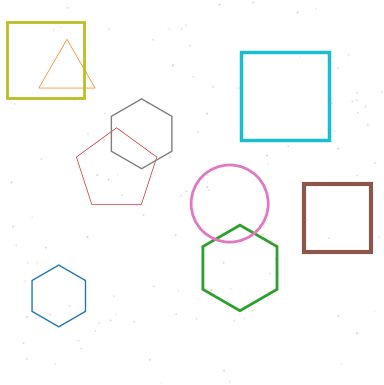[{"shape": "hexagon", "thickness": 1, "radius": 0.4, "center": [0.153, 0.231]}, {"shape": "triangle", "thickness": 0.5, "radius": 0.42, "center": [0.174, 0.813]}, {"shape": "hexagon", "thickness": 2, "radius": 0.56, "center": [0.623, 0.304]}, {"shape": "pentagon", "thickness": 0.5, "radius": 0.55, "center": [0.303, 0.558]}, {"shape": "square", "thickness": 3, "radius": 0.44, "center": [0.877, 0.434]}, {"shape": "circle", "thickness": 2, "radius": 0.5, "center": [0.597, 0.471]}, {"shape": "hexagon", "thickness": 1, "radius": 0.45, "center": [0.368, 0.653]}, {"shape": "square", "thickness": 2, "radius": 0.49, "center": [0.118, 0.844]}, {"shape": "square", "thickness": 2.5, "radius": 0.57, "center": [0.741, 0.75]}]